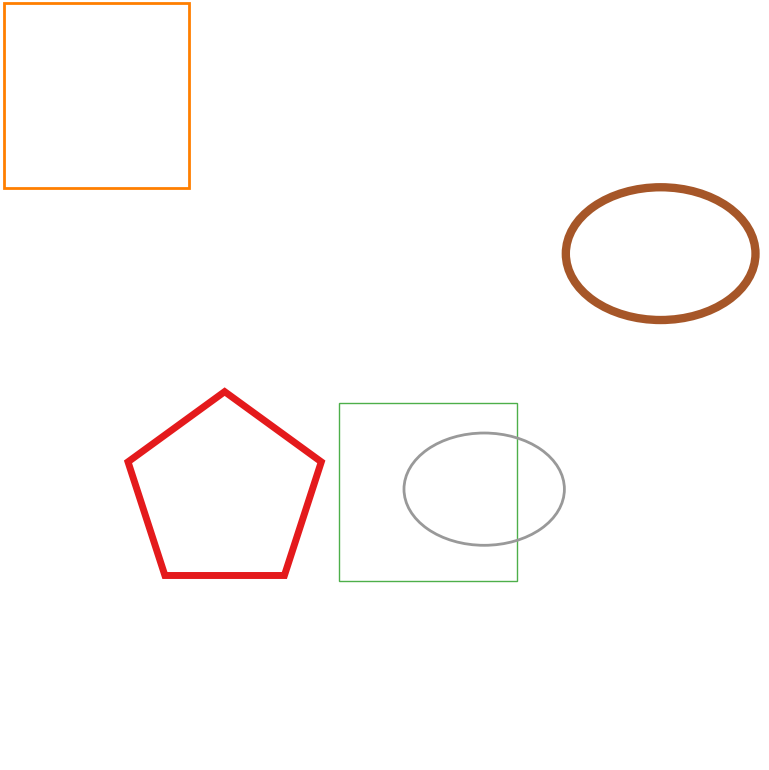[{"shape": "pentagon", "thickness": 2.5, "radius": 0.66, "center": [0.292, 0.359]}, {"shape": "square", "thickness": 0.5, "radius": 0.58, "center": [0.556, 0.361]}, {"shape": "square", "thickness": 1, "radius": 0.6, "center": [0.126, 0.876]}, {"shape": "oval", "thickness": 3, "radius": 0.62, "center": [0.858, 0.671]}, {"shape": "oval", "thickness": 1, "radius": 0.52, "center": [0.629, 0.365]}]